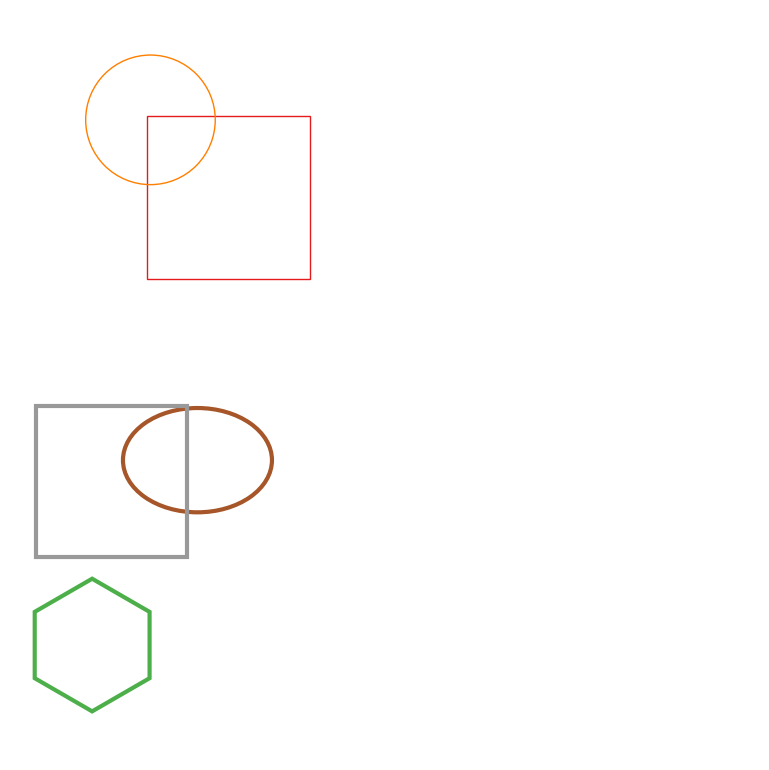[{"shape": "square", "thickness": 0.5, "radius": 0.53, "center": [0.297, 0.744]}, {"shape": "hexagon", "thickness": 1.5, "radius": 0.43, "center": [0.12, 0.162]}, {"shape": "circle", "thickness": 0.5, "radius": 0.42, "center": [0.195, 0.844]}, {"shape": "oval", "thickness": 1.5, "radius": 0.48, "center": [0.256, 0.402]}, {"shape": "square", "thickness": 1.5, "radius": 0.49, "center": [0.145, 0.374]}]